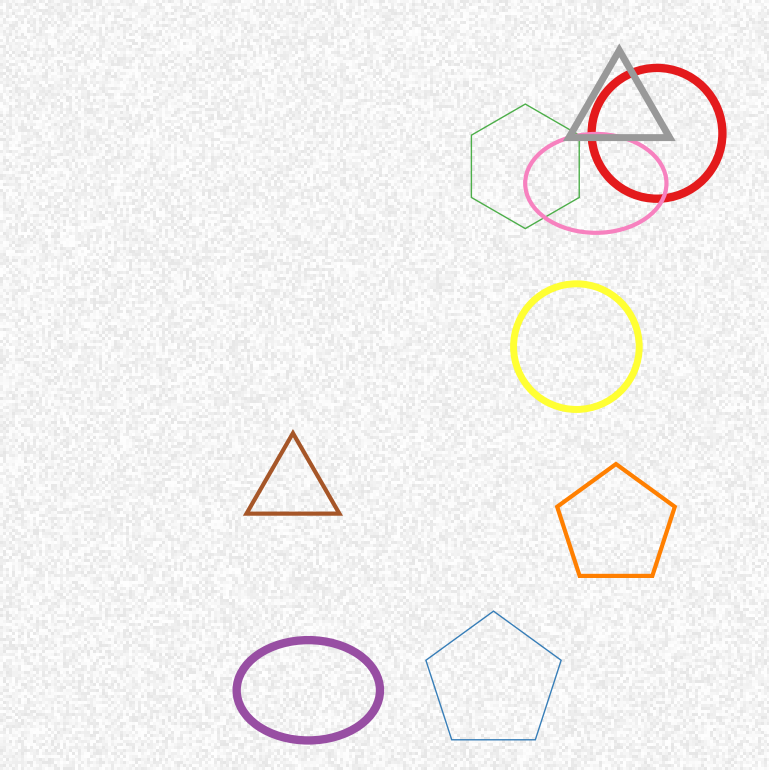[{"shape": "circle", "thickness": 3, "radius": 0.42, "center": [0.853, 0.827]}, {"shape": "pentagon", "thickness": 0.5, "radius": 0.46, "center": [0.641, 0.114]}, {"shape": "hexagon", "thickness": 0.5, "radius": 0.4, "center": [0.682, 0.784]}, {"shape": "oval", "thickness": 3, "radius": 0.47, "center": [0.4, 0.104]}, {"shape": "pentagon", "thickness": 1.5, "radius": 0.4, "center": [0.8, 0.317]}, {"shape": "circle", "thickness": 2.5, "radius": 0.41, "center": [0.749, 0.55]}, {"shape": "triangle", "thickness": 1.5, "radius": 0.35, "center": [0.38, 0.368]}, {"shape": "oval", "thickness": 1.5, "radius": 0.46, "center": [0.774, 0.762]}, {"shape": "triangle", "thickness": 2.5, "radius": 0.38, "center": [0.804, 0.859]}]